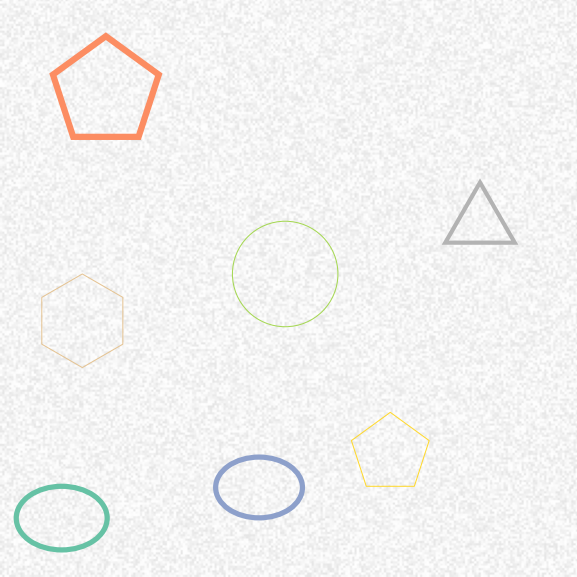[{"shape": "oval", "thickness": 2.5, "radius": 0.39, "center": [0.107, 0.102]}, {"shape": "pentagon", "thickness": 3, "radius": 0.48, "center": [0.183, 0.84]}, {"shape": "oval", "thickness": 2.5, "radius": 0.38, "center": [0.449, 0.155]}, {"shape": "circle", "thickness": 0.5, "radius": 0.46, "center": [0.494, 0.525]}, {"shape": "pentagon", "thickness": 0.5, "radius": 0.35, "center": [0.676, 0.214]}, {"shape": "hexagon", "thickness": 0.5, "radius": 0.41, "center": [0.143, 0.444]}, {"shape": "triangle", "thickness": 2, "radius": 0.35, "center": [0.831, 0.614]}]